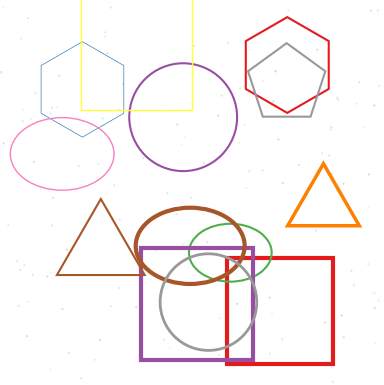[{"shape": "hexagon", "thickness": 1.5, "radius": 0.62, "center": [0.746, 0.831]}, {"shape": "square", "thickness": 3, "radius": 0.69, "center": [0.728, 0.193]}, {"shape": "hexagon", "thickness": 0.5, "radius": 0.62, "center": [0.214, 0.768]}, {"shape": "oval", "thickness": 1.5, "radius": 0.54, "center": [0.598, 0.344]}, {"shape": "circle", "thickness": 1.5, "radius": 0.7, "center": [0.476, 0.696]}, {"shape": "square", "thickness": 3, "radius": 0.73, "center": [0.511, 0.209]}, {"shape": "triangle", "thickness": 2.5, "radius": 0.54, "center": [0.84, 0.467]}, {"shape": "square", "thickness": 1, "radius": 0.72, "center": [0.354, 0.858]}, {"shape": "triangle", "thickness": 1.5, "radius": 0.66, "center": [0.262, 0.351]}, {"shape": "oval", "thickness": 3, "radius": 0.71, "center": [0.494, 0.361]}, {"shape": "oval", "thickness": 1, "radius": 0.67, "center": [0.161, 0.6]}, {"shape": "pentagon", "thickness": 1.5, "radius": 0.53, "center": [0.745, 0.782]}, {"shape": "circle", "thickness": 2, "radius": 0.63, "center": [0.541, 0.215]}]